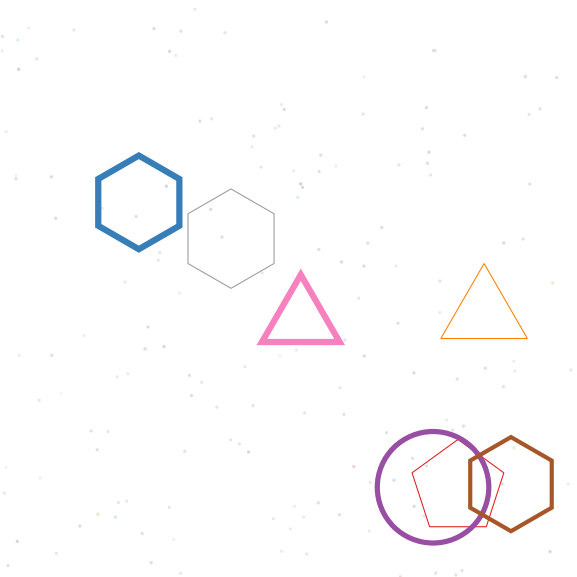[{"shape": "pentagon", "thickness": 0.5, "radius": 0.42, "center": [0.793, 0.155]}, {"shape": "hexagon", "thickness": 3, "radius": 0.41, "center": [0.24, 0.649]}, {"shape": "circle", "thickness": 2.5, "radius": 0.48, "center": [0.75, 0.155]}, {"shape": "triangle", "thickness": 0.5, "radius": 0.43, "center": [0.838, 0.456]}, {"shape": "hexagon", "thickness": 2, "radius": 0.41, "center": [0.885, 0.161]}, {"shape": "triangle", "thickness": 3, "radius": 0.39, "center": [0.521, 0.446]}, {"shape": "hexagon", "thickness": 0.5, "radius": 0.43, "center": [0.4, 0.586]}]